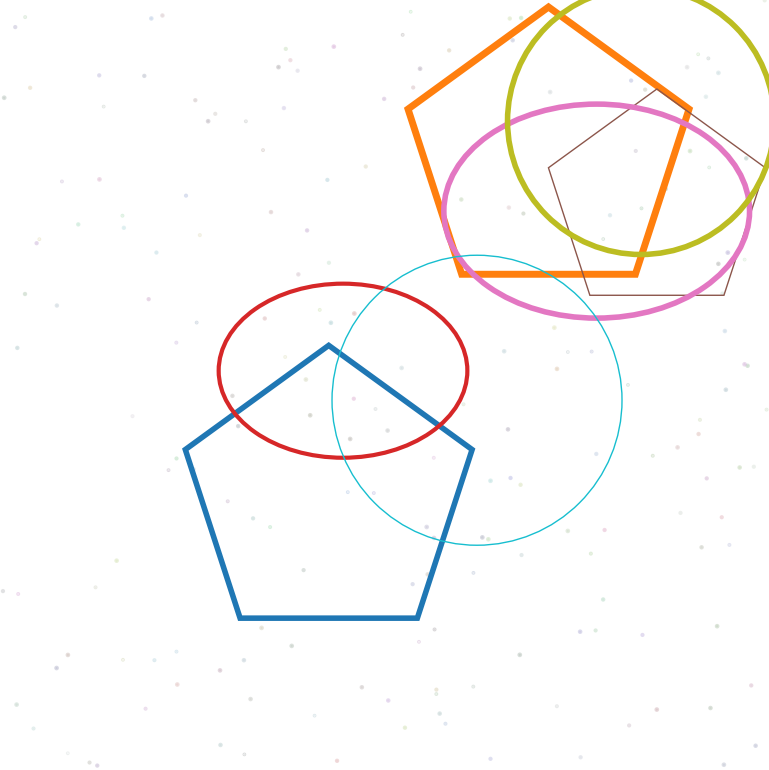[{"shape": "pentagon", "thickness": 2, "radius": 0.98, "center": [0.427, 0.356]}, {"shape": "pentagon", "thickness": 2.5, "radius": 0.96, "center": [0.712, 0.799]}, {"shape": "oval", "thickness": 1.5, "radius": 0.81, "center": [0.445, 0.519]}, {"shape": "pentagon", "thickness": 0.5, "radius": 0.74, "center": [0.853, 0.736]}, {"shape": "oval", "thickness": 2, "radius": 0.99, "center": [0.775, 0.726]}, {"shape": "circle", "thickness": 2, "radius": 0.87, "center": [0.832, 0.843]}, {"shape": "circle", "thickness": 0.5, "radius": 0.94, "center": [0.619, 0.48]}]